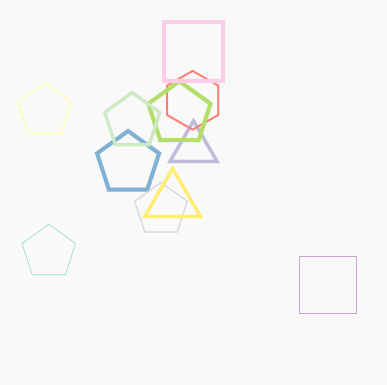[{"shape": "pentagon", "thickness": 0.5, "radius": 0.36, "center": [0.126, 0.345]}, {"shape": "pentagon", "thickness": 1, "radius": 0.36, "center": [0.116, 0.712]}, {"shape": "triangle", "thickness": 2.5, "radius": 0.35, "center": [0.499, 0.616]}, {"shape": "hexagon", "thickness": 1.5, "radius": 0.38, "center": [0.497, 0.74]}, {"shape": "pentagon", "thickness": 3, "radius": 0.42, "center": [0.331, 0.576]}, {"shape": "pentagon", "thickness": 3, "radius": 0.42, "center": [0.463, 0.705]}, {"shape": "square", "thickness": 3, "radius": 0.38, "center": [0.499, 0.866]}, {"shape": "pentagon", "thickness": 1, "radius": 0.36, "center": [0.416, 0.455]}, {"shape": "square", "thickness": 0.5, "radius": 0.37, "center": [0.845, 0.26]}, {"shape": "pentagon", "thickness": 2.5, "radius": 0.37, "center": [0.341, 0.685]}, {"shape": "triangle", "thickness": 2.5, "radius": 0.42, "center": [0.446, 0.479]}]